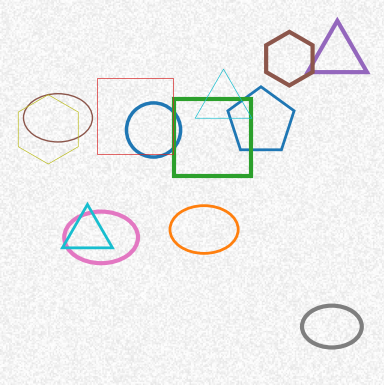[{"shape": "pentagon", "thickness": 2, "radius": 0.45, "center": [0.678, 0.684]}, {"shape": "circle", "thickness": 2.5, "radius": 0.35, "center": [0.399, 0.662]}, {"shape": "oval", "thickness": 2, "radius": 0.44, "center": [0.53, 0.404]}, {"shape": "square", "thickness": 3, "radius": 0.5, "center": [0.551, 0.644]}, {"shape": "square", "thickness": 0.5, "radius": 0.49, "center": [0.351, 0.699]}, {"shape": "triangle", "thickness": 3, "radius": 0.44, "center": [0.876, 0.857]}, {"shape": "oval", "thickness": 1, "radius": 0.45, "center": [0.151, 0.694]}, {"shape": "hexagon", "thickness": 3, "radius": 0.35, "center": [0.752, 0.848]}, {"shape": "oval", "thickness": 3, "radius": 0.48, "center": [0.263, 0.383]}, {"shape": "oval", "thickness": 3, "radius": 0.39, "center": [0.862, 0.152]}, {"shape": "hexagon", "thickness": 0.5, "radius": 0.45, "center": [0.125, 0.664]}, {"shape": "triangle", "thickness": 2, "radius": 0.38, "center": [0.227, 0.394]}, {"shape": "triangle", "thickness": 0.5, "radius": 0.43, "center": [0.581, 0.735]}]